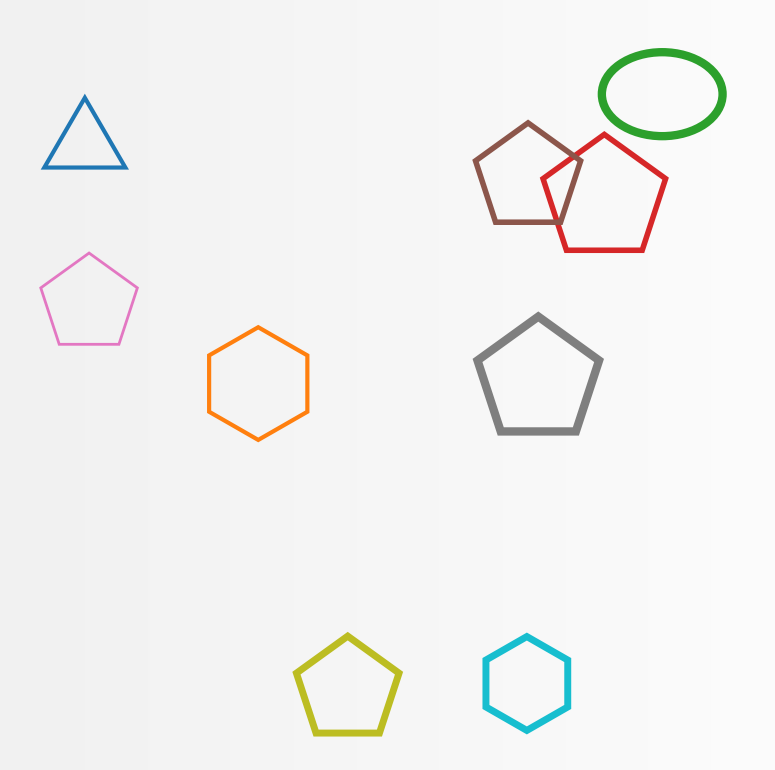[{"shape": "triangle", "thickness": 1.5, "radius": 0.3, "center": [0.109, 0.813]}, {"shape": "hexagon", "thickness": 1.5, "radius": 0.37, "center": [0.333, 0.502]}, {"shape": "oval", "thickness": 3, "radius": 0.39, "center": [0.854, 0.878]}, {"shape": "pentagon", "thickness": 2, "radius": 0.42, "center": [0.78, 0.742]}, {"shape": "pentagon", "thickness": 2, "radius": 0.36, "center": [0.681, 0.769]}, {"shape": "pentagon", "thickness": 1, "radius": 0.33, "center": [0.115, 0.606]}, {"shape": "pentagon", "thickness": 3, "radius": 0.41, "center": [0.695, 0.506]}, {"shape": "pentagon", "thickness": 2.5, "radius": 0.35, "center": [0.449, 0.104]}, {"shape": "hexagon", "thickness": 2.5, "radius": 0.3, "center": [0.68, 0.112]}]